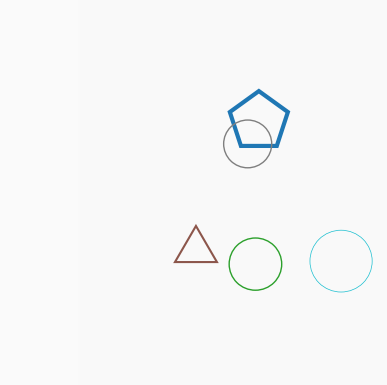[{"shape": "pentagon", "thickness": 3, "radius": 0.39, "center": [0.668, 0.685]}, {"shape": "circle", "thickness": 1, "radius": 0.34, "center": [0.659, 0.314]}, {"shape": "triangle", "thickness": 1.5, "radius": 0.31, "center": [0.506, 0.351]}, {"shape": "circle", "thickness": 1, "radius": 0.31, "center": [0.639, 0.626]}, {"shape": "circle", "thickness": 0.5, "radius": 0.4, "center": [0.88, 0.322]}]